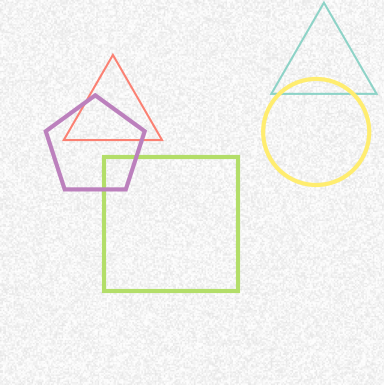[{"shape": "triangle", "thickness": 1.5, "radius": 0.79, "center": [0.841, 0.835]}, {"shape": "triangle", "thickness": 1.5, "radius": 0.74, "center": [0.293, 0.71]}, {"shape": "square", "thickness": 3, "radius": 0.87, "center": [0.443, 0.419]}, {"shape": "pentagon", "thickness": 3, "radius": 0.68, "center": [0.247, 0.617]}, {"shape": "circle", "thickness": 3, "radius": 0.69, "center": [0.821, 0.657]}]